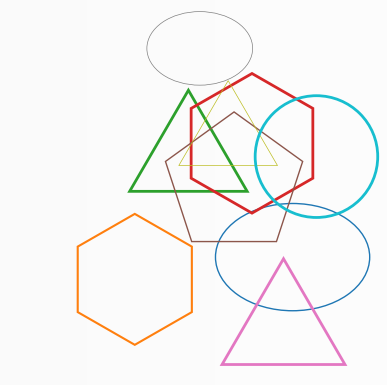[{"shape": "oval", "thickness": 1, "radius": 0.99, "center": [0.755, 0.332]}, {"shape": "hexagon", "thickness": 1.5, "radius": 0.85, "center": [0.348, 0.274]}, {"shape": "triangle", "thickness": 2, "radius": 0.88, "center": [0.486, 0.591]}, {"shape": "hexagon", "thickness": 2, "radius": 0.91, "center": [0.65, 0.628]}, {"shape": "pentagon", "thickness": 1, "radius": 0.93, "center": [0.604, 0.523]}, {"shape": "triangle", "thickness": 2, "radius": 0.92, "center": [0.732, 0.145]}, {"shape": "oval", "thickness": 0.5, "radius": 0.68, "center": [0.515, 0.874]}, {"shape": "triangle", "thickness": 0.5, "radius": 0.74, "center": [0.589, 0.643]}, {"shape": "circle", "thickness": 2, "radius": 0.79, "center": [0.817, 0.593]}]